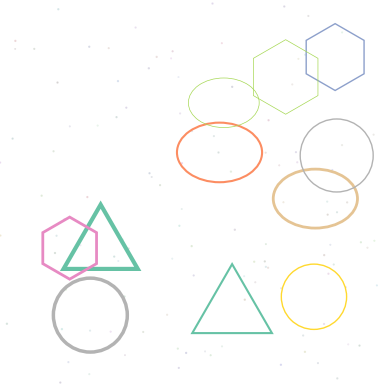[{"shape": "triangle", "thickness": 1.5, "radius": 0.6, "center": [0.603, 0.195]}, {"shape": "triangle", "thickness": 3, "radius": 0.56, "center": [0.261, 0.357]}, {"shape": "oval", "thickness": 1.5, "radius": 0.55, "center": [0.57, 0.604]}, {"shape": "hexagon", "thickness": 1, "radius": 0.43, "center": [0.87, 0.852]}, {"shape": "hexagon", "thickness": 2, "radius": 0.4, "center": [0.181, 0.356]}, {"shape": "oval", "thickness": 0.5, "radius": 0.46, "center": [0.581, 0.733]}, {"shape": "hexagon", "thickness": 0.5, "radius": 0.48, "center": [0.742, 0.8]}, {"shape": "circle", "thickness": 1, "radius": 0.42, "center": [0.815, 0.229]}, {"shape": "oval", "thickness": 2, "radius": 0.55, "center": [0.819, 0.484]}, {"shape": "circle", "thickness": 2.5, "radius": 0.48, "center": [0.235, 0.182]}, {"shape": "circle", "thickness": 1, "radius": 0.47, "center": [0.875, 0.596]}]